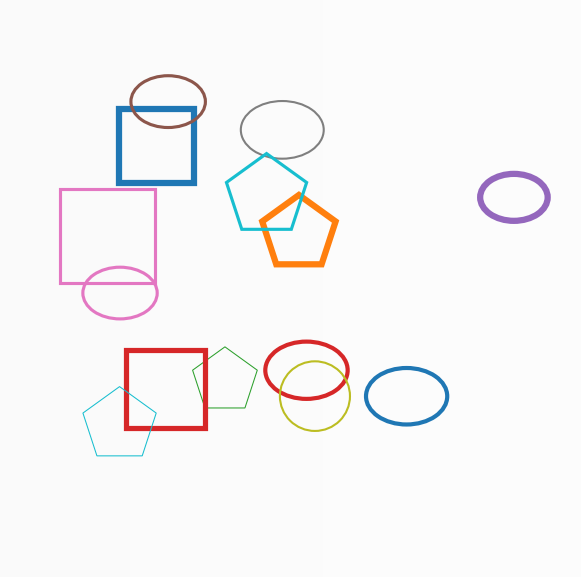[{"shape": "square", "thickness": 3, "radius": 0.32, "center": [0.269, 0.746]}, {"shape": "oval", "thickness": 2, "radius": 0.35, "center": [0.7, 0.313]}, {"shape": "pentagon", "thickness": 3, "radius": 0.33, "center": [0.514, 0.595]}, {"shape": "pentagon", "thickness": 0.5, "radius": 0.29, "center": [0.387, 0.34]}, {"shape": "square", "thickness": 2.5, "radius": 0.34, "center": [0.284, 0.326]}, {"shape": "oval", "thickness": 2, "radius": 0.35, "center": [0.527, 0.358]}, {"shape": "oval", "thickness": 3, "radius": 0.29, "center": [0.884, 0.657]}, {"shape": "oval", "thickness": 1.5, "radius": 0.32, "center": [0.289, 0.823]}, {"shape": "square", "thickness": 1.5, "radius": 0.41, "center": [0.184, 0.591]}, {"shape": "oval", "thickness": 1.5, "radius": 0.32, "center": [0.207, 0.492]}, {"shape": "oval", "thickness": 1, "radius": 0.36, "center": [0.486, 0.774]}, {"shape": "circle", "thickness": 1, "radius": 0.3, "center": [0.542, 0.313]}, {"shape": "pentagon", "thickness": 0.5, "radius": 0.33, "center": [0.206, 0.263]}, {"shape": "pentagon", "thickness": 1.5, "radius": 0.36, "center": [0.459, 0.661]}]